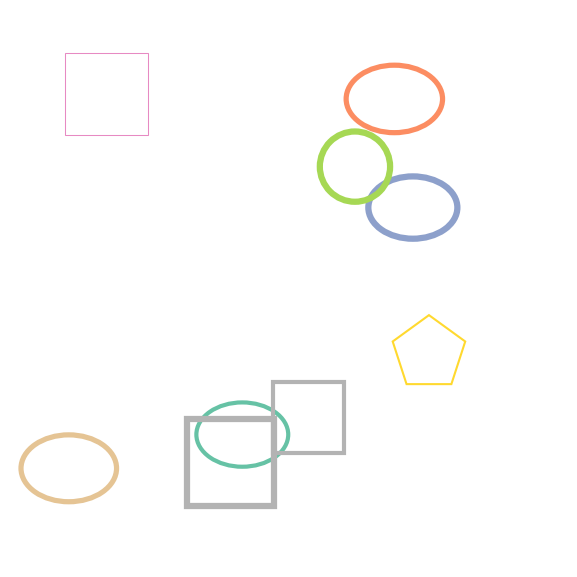[{"shape": "oval", "thickness": 2, "radius": 0.4, "center": [0.42, 0.247]}, {"shape": "oval", "thickness": 2.5, "radius": 0.42, "center": [0.683, 0.828]}, {"shape": "oval", "thickness": 3, "radius": 0.39, "center": [0.715, 0.64]}, {"shape": "square", "thickness": 0.5, "radius": 0.36, "center": [0.184, 0.836]}, {"shape": "circle", "thickness": 3, "radius": 0.3, "center": [0.615, 0.711]}, {"shape": "pentagon", "thickness": 1, "radius": 0.33, "center": [0.743, 0.387]}, {"shape": "oval", "thickness": 2.5, "radius": 0.41, "center": [0.119, 0.188]}, {"shape": "square", "thickness": 3, "radius": 0.38, "center": [0.4, 0.198]}, {"shape": "square", "thickness": 2, "radius": 0.31, "center": [0.535, 0.276]}]